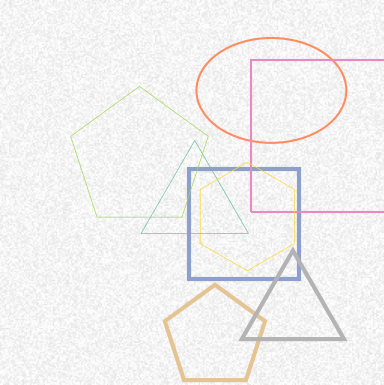[{"shape": "triangle", "thickness": 0.5, "radius": 0.81, "center": [0.506, 0.474]}, {"shape": "oval", "thickness": 1.5, "radius": 0.97, "center": [0.705, 0.765]}, {"shape": "square", "thickness": 3, "radius": 0.71, "center": [0.633, 0.418]}, {"shape": "square", "thickness": 1.5, "radius": 0.98, "center": [0.849, 0.646]}, {"shape": "pentagon", "thickness": 0.5, "radius": 0.94, "center": [0.362, 0.588]}, {"shape": "hexagon", "thickness": 0.5, "radius": 0.71, "center": [0.642, 0.438]}, {"shape": "pentagon", "thickness": 3, "radius": 0.68, "center": [0.558, 0.123]}, {"shape": "triangle", "thickness": 3, "radius": 0.77, "center": [0.761, 0.196]}]